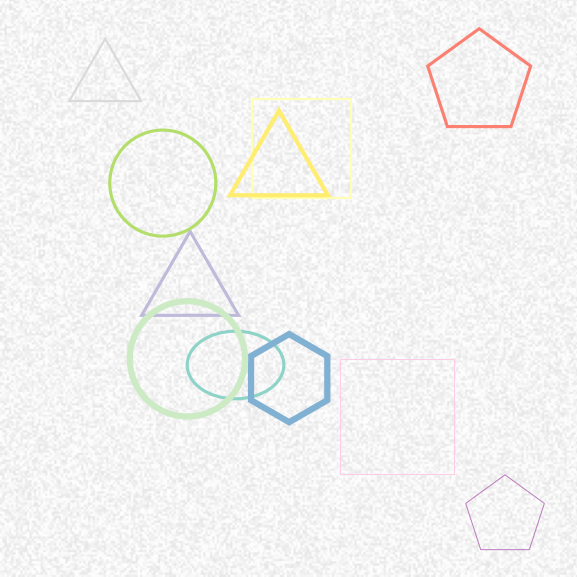[{"shape": "oval", "thickness": 1.5, "radius": 0.42, "center": [0.408, 0.367]}, {"shape": "square", "thickness": 1, "radius": 0.43, "center": [0.522, 0.742]}, {"shape": "triangle", "thickness": 1.5, "radius": 0.48, "center": [0.329, 0.502]}, {"shape": "pentagon", "thickness": 1.5, "radius": 0.47, "center": [0.83, 0.856]}, {"shape": "hexagon", "thickness": 3, "radius": 0.38, "center": [0.501, 0.344]}, {"shape": "circle", "thickness": 1.5, "radius": 0.46, "center": [0.282, 0.682]}, {"shape": "square", "thickness": 0.5, "radius": 0.49, "center": [0.687, 0.278]}, {"shape": "triangle", "thickness": 1, "radius": 0.36, "center": [0.182, 0.86]}, {"shape": "pentagon", "thickness": 0.5, "radius": 0.36, "center": [0.874, 0.105]}, {"shape": "circle", "thickness": 3, "radius": 0.5, "center": [0.325, 0.378]}, {"shape": "triangle", "thickness": 2, "radius": 0.49, "center": [0.483, 0.71]}]